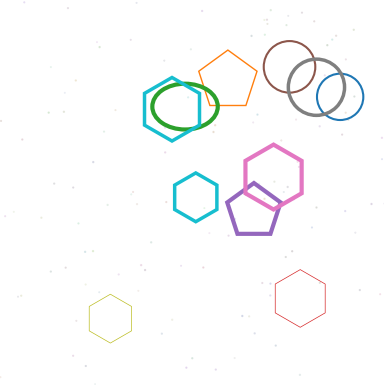[{"shape": "circle", "thickness": 1.5, "radius": 0.3, "center": [0.884, 0.748]}, {"shape": "pentagon", "thickness": 1, "radius": 0.4, "center": [0.592, 0.79]}, {"shape": "oval", "thickness": 3, "radius": 0.42, "center": [0.481, 0.723]}, {"shape": "hexagon", "thickness": 0.5, "radius": 0.37, "center": [0.78, 0.225]}, {"shape": "pentagon", "thickness": 3, "radius": 0.36, "center": [0.66, 0.452]}, {"shape": "circle", "thickness": 1.5, "radius": 0.33, "center": [0.752, 0.826]}, {"shape": "hexagon", "thickness": 3, "radius": 0.42, "center": [0.711, 0.54]}, {"shape": "circle", "thickness": 2.5, "radius": 0.37, "center": [0.822, 0.773]}, {"shape": "hexagon", "thickness": 0.5, "radius": 0.32, "center": [0.287, 0.172]}, {"shape": "hexagon", "thickness": 2.5, "radius": 0.41, "center": [0.447, 0.716]}, {"shape": "hexagon", "thickness": 2.5, "radius": 0.32, "center": [0.509, 0.487]}]